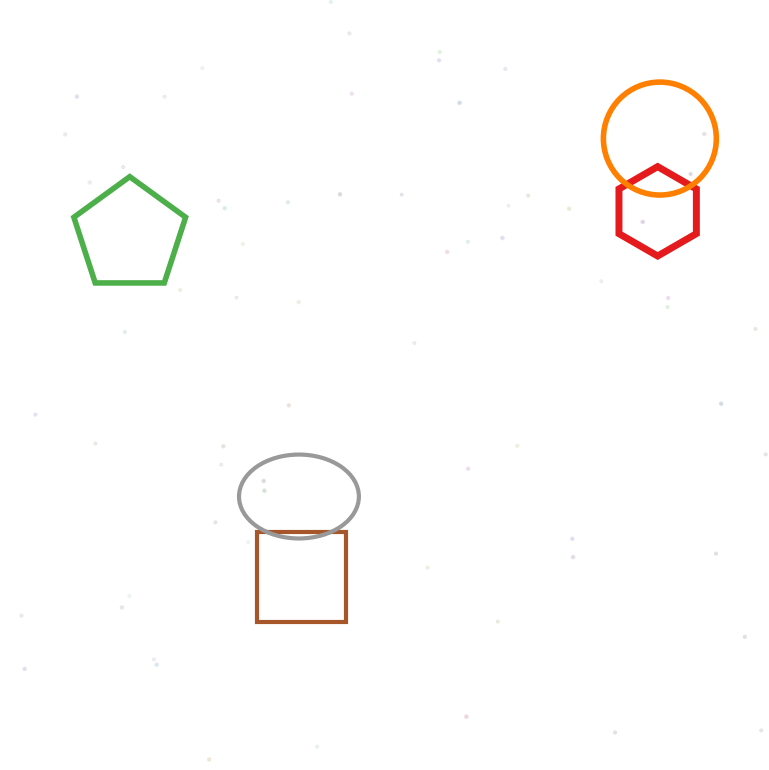[{"shape": "hexagon", "thickness": 2.5, "radius": 0.29, "center": [0.854, 0.726]}, {"shape": "pentagon", "thickness": 2, "radius": 0.38, "center": [0.169, 0.694]}, {"shape": "circle", "thickness": 2, "radius": 0.37, "center": [0.857, 0.82]}, {"shape": "square", "thickness": 1.5, "radius": 0.29, "center": [0.392, 0.25]}, {"shape": "oval", "thickness": 1.5, "radius": 0.39, "center": [0.388, 0.355]}]